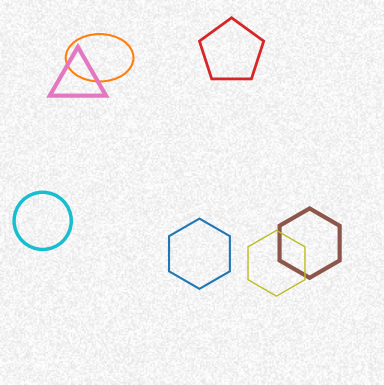[{"shape": "hexagon", "thickness": 1.5, "radius": 0.46, "center": [0.518, 0.341]}, {"shape": "oval", "thickness": 1.5, "radius": 0.44, "center": [0.259, 0.85]}, {"shape": "pentagon", "thickness": 2, "radius": 0.44, "center": [0.601, 0.866]}, {"shape": "hexagon", "thickness": 3, "radius": 0.45, "center": [0.804, 0.369]}, {"shape": "triangle", "thickness": 3, "radius": 0.42, "center": [0.202, 0.794]}, {"shape": "hexagon", "thickness": 1, "radius": 0.43, "center": [0.718, 0.316]}, {"shape": "circle", "thickness": 2.5, "radius": 0.37, "center": [0.111, 0.426]}]